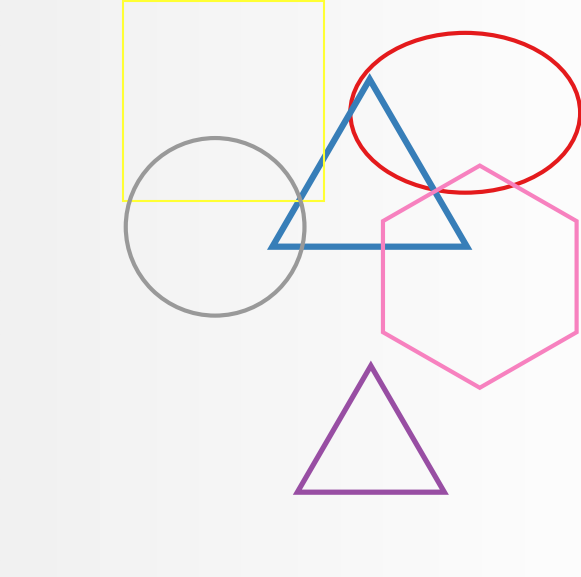[{"shape": "oval", "thickness": 2, "radius": 0.99, "center": [0.8, 0.804]}, {"shape": "triangle", "thickness": 3, "radius": 0.97, "center": [0.636, 0.669]}, {"shape": "triangle", "thickness": 2.5, "radius": 0.73, "center": [0.638, 0.22]}, {"shape": "square", "thickness": 1, "radius": 0.86, "center": [0.385, 0.824]}, {"shape": "hexagon", "thickness": 2, "radius": 0.96, "center": [0.825, 0.52]}, {"shape": "circle", "thickness": 2, "radius": 0.77, "center": [0.37, 0.606]}]